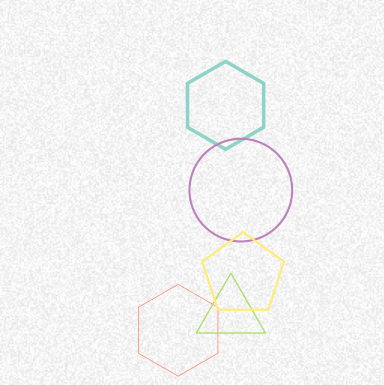[{"shape": "hexagon", "thickness": 2.5, "radius": 0.57, "center": [0.586, 0.726]}, {"shape": "hexagon", "thickness": 0.5, "radius": 0.6, "center": [0.463, 0.142]}, {"shape": "triangle", "thickness": 1, "radius": 0.52, "center": [0.6, 0.187]}, {"shape": "circle", "thickness": 1.5, "radius": 0.67, "center": [0.626, 0.506]}, {"shape": "pentagon", "thickness": 1.5, "radius": 0.56, "center": [0.631, 0.286]}]